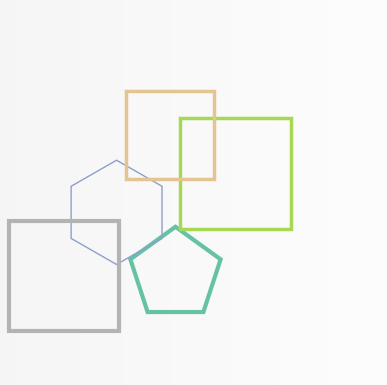[{"shape": "pentagon", "thickness": 3, "radius": 0.61, "center": [0.453, 0.289]}, {"shape": "hexagon", "thickness": 1, "radius": 0.68, "center": [0.301, 0.448]}, {"shape": "square", "thickness": 2.5, "radius": 0.72, "center": [0.608, 0.55]}, {"shape": "square", "thickness": 2.5, "radius": 0.57, "center": [0.438, 0.649]}, {"shape": "square", "thickness": 3, "radius": 0.71, "center": [0.165, 0.284]}]